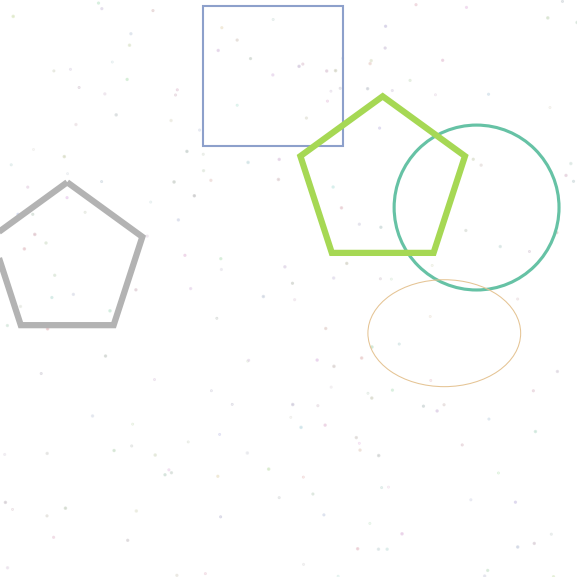[{"shape": "circle", "thickness": 1.5, "radius": 0.71, "center": [0.825, 0.64]}, {"shape": "square", "thickness": 1, "radius": 0.6, "center": [0.473, 0.868]}, {"shape": "pentagon", "thickness": 3, "radius": 0.75, "center": [0.663, 0.682]}, {"shape": "oval", "thickness": 0.5, "radius": 0.66, "center": [0.769, 0.422]}, {"shape": "pentagon", "thickness": 3, "radius": 0.68, "center": [0.116, 0.547]}]